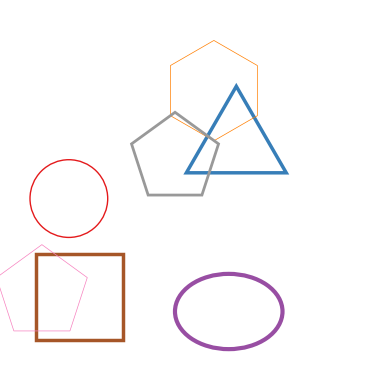[{"shape": "circle", "thickness": 1, "radius": 0.5, "center": [0.179, 0.484]}, {"shape": "triangle", "thickness": 2.5, "radius": 0.75, "center": [0.614, 0.626]}, {"shape": "oval", "thickness": 3, "radius": 0.7, "center": [0.594, 0.191]}, {"shape": "hexagon", "thickness": 0.5, "radius": 0.65, "center": [0.556, 0.765]}, {"shape": "square", "thickness": 2.5, "radius": 0.56, "center": [0.207, 0.229]}, {"shape": "pentagon", "thickness": 0.5, "radius": 0.62, "center": [0.109, 0.241]}, {"shape": "pentagon", "thickness": 2, "radius": 0.59, "center": [0.455, 0.589]}]